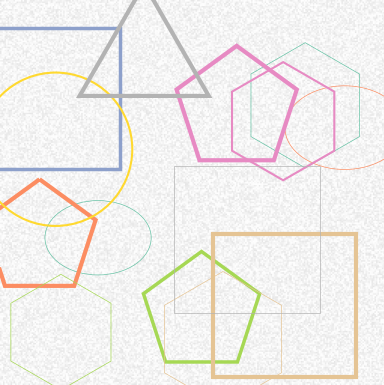[{"shape": "oval", "thickness": 0.5, "radius": 0.69, "center": [0.255, 0.382]}, {"shape": "hexagon", "thickness": 0.5, "radius": 0.81, "center": [0.793, 0.726]}, {"shape": "pentagon", "thickness": 3, "radius": 0.77, "center": [0.103, 0.381]}, {"shape": "oval", "thickness": 0.5, "radius": 0.78, "center": [0.895, 0.668]}, {"shape": "square", "thickness": 2.5, "radius": 0.92, "center": [0.128, 0.744]}, {"shape": "hexagon", "thickness": 1.5, "radius": 0.77, "center": [0.735, 0.685]}, {"shape": "pentagon", "thickness": 3, "radius": 0.82, "center": [0.615, 0.717]}, {"shape": "pentagon", "thickness": 2.5, "radius": 0.79, "center": [0.523, 0.188]}, {"shape": "hexagon", "thickness": 0.5, "radius": 0.75, "center": [0.158, 0.137]}, {"shape": "circle", "thickness": 1.5, "radius": 1.0, "center": [0.144, 0.612]}, {"shape": "hexagon", "thickness": 0.5, "radius": 0.88, "center": [0.579, 0.119]}, {"shape": "square", "thickness": 3, "radius": 0.93, "center": [0.738, 0.207]}, {"shape": "triangle", "thickness": 3, "radius": 0.97, "center": [0.375, 0.848]}, {"shape": "square", "thickness": 0.5, "radius": 0.95, "center": [0.641, 0.378]}]